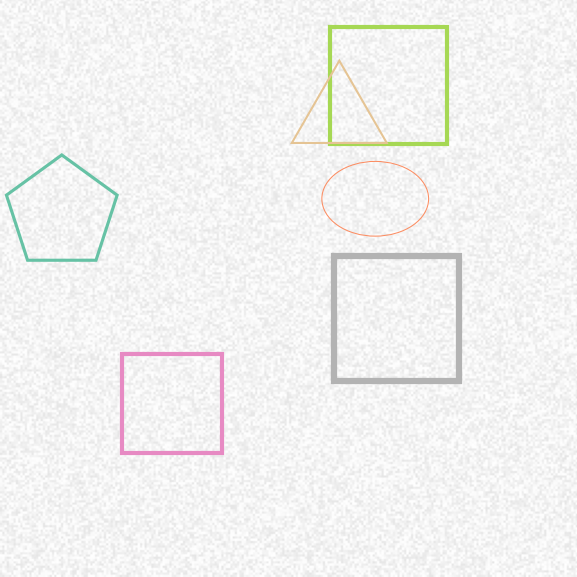[{"shape": "pentagon", "thickness": 1.5, "radius": 0.5, "center": [0.107, 0.63]}, {"shape": "oval", "thickness": 0.5, "radius": 0.46, "center": [0.65, 0.655]}, {"shape": "square", "thickness": 2, "radius": 0.43, "center": [0.298, 0.301]}, {"shape": "square", "thickness": 2, "radius": 0.51, "center": [0.674, 0.852]}, {"shape": "triangle", "thickness": 1, "radius": 0.47, "center": [0.588, 0.799]}, {"shape": "square", "thickness": 3, "radius": 0.54, "center": [0.687, 0.447]}]